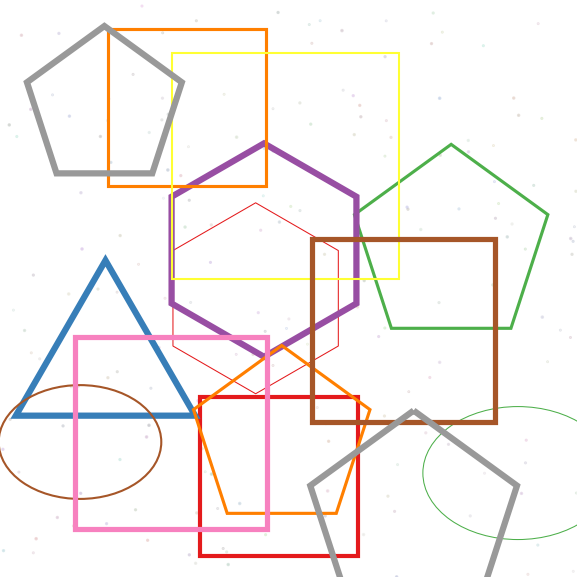[{"shape": "hexagon", "thickness": 0.5, "radius": 0.83, "center": [0.443, 0.483]}, {"shape": "square", "thickness": 2, "radius": 0.69, "center": [0.483, 0.174]}, {"shape": "triangle", "thickness": 3, "radius": 0.9, "center": [0.183, 0.369]}, {"shape": "pentagon", "thickness": 1.5, "radius": 0.88, "center": [0.781, 0.573]}, {"shape": "oval", "thickness": 0.5, "radius": 0.82, "center": [0.897, 0.18]}, {"shape": "hexagon", "thickness": 3, "radius": 0.92, "center": [0.457, 0.566]}, {"shape": "square", "thickness": 1.5, "radius": 0.68, "center": [0.323, 0.813]}, {"shape": "pentagon", "thickness": 1.5, "radius": 0.8, "center": [0.488, 0.24]}, {"shape": "square", "thickness": 1, "radius": 0.98, "center": [0.494, 0.712]}, {"shape": "square", "thickness": 2.5, "radius": 0.79, "center": [0.699, 0.426]}, {"shape": "oval", "thickness": 1, "radius": 0.7, "center": [0.139, 0.234]}, {"shape": "square", "thickness": 2.5, "radius": 0.83, "center": [0.296, 0.249]}, {"shape": "pentagon", "thickness": 3, "radius": 0.94, "center": [0.716, 0.1]}, {"shape": "pentagon", "thickness": 3, "radius": 0.71, "center": [0.181, 0.813]}]